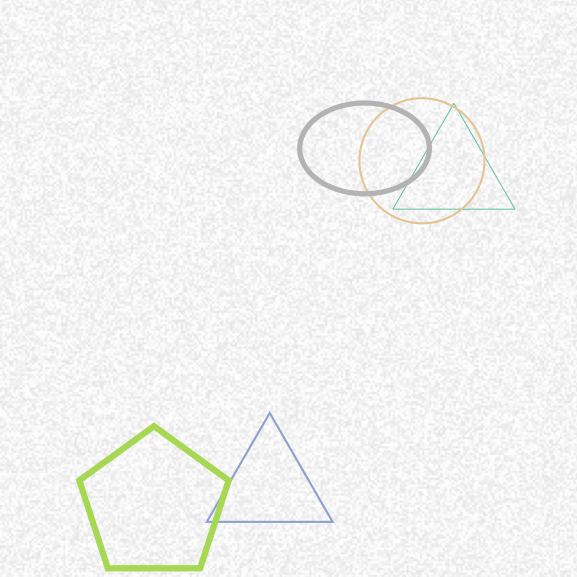[{"shape": "triangle", "thickness": 0.5, "radius": 0.61, "center": [0.786, 0.698]}, {"shape": "triangle", "thickness": 1, "radius": 0.63, "center": [0.467, 0.158]}, {"shape": "pentagon", "thickness": 3, "radius": 0.68, "center": [0.267, 0.125]}, {"shape": "circle", "thickness": 1, "radius": 0.54, "center": [0.731, 0.721]}, {"shape": "oval", "thickness": 2.5, "radius": 0.56, "center": [0.631, 0.742]}]